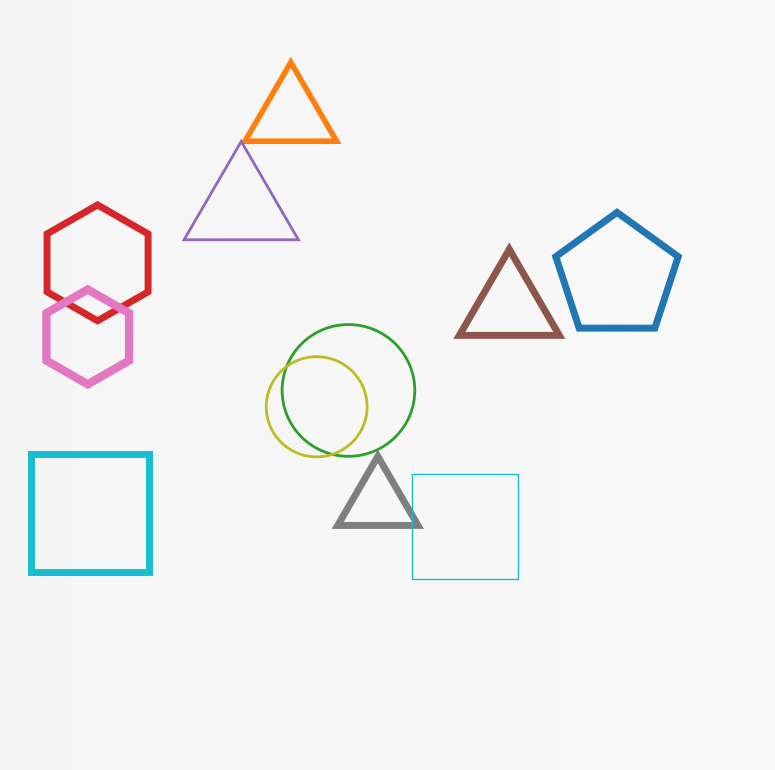[{"shape": "pentagon", "thickness": 2.5, "radius": 0.42, "center": [0.796, 0.641]}, {"shape": "triangle", "thickness": 2, "radius": 0.34, "center": [0.375, 0.851]}, {"shape": "circle", "thickness": 1, "radius": 0.43, "center": [0.45, 0.493]}, {"shape": "hexagon", "thickness": 2.5, "radius": 0.38, "center": [0.126, 0.659]}, {"shape": "triangle", "thickness": 1, "radius": 0.43, "center": [0.311, 0.731]}, {"shape": "triangle", "thickness": 2.5, "radius": 0.37, "center": [0.657, 0.602]}, {"shape": "hexagon", "thickness": 3, "radius": 0.31, "center": [0.113, 0.562]}, {"shape": "triangle", "thickness": 2.5, "radius": 0.3, "center": [0.488, 0.348]}, {"shape": "circle", "thickness": 1, "radius": 0.33, "center": [0.409, 0.472]}, {"shape": "square", "thickness": 0.5, "radius": 0.34, "center": [0.6, 0.316]}, {"shape": "square", "thickness": 2.5, "radius": 0.38, "center": [0.116, 0.334]}]